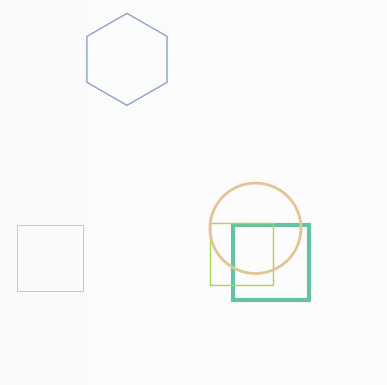[{"shape": "square", "thickness": 3, "radius": 0.49, "center": [0.699, 0.318]}, {"shape": "hexagon", "thickness": 1, "radius": 0.6, "center": [0.328, 0.846]}, {"shape": "square", "thickness": 1, "radius": 0.4, "center": [0.623, 0.339]}, {"shape": "circle", "thickness": 2, "radius": 0.59, "center": [0.659, 0.407]}, {"shape": "square", "thickness": 0.5, "radius": 0.43, "center": [0.129, 0.33]}]